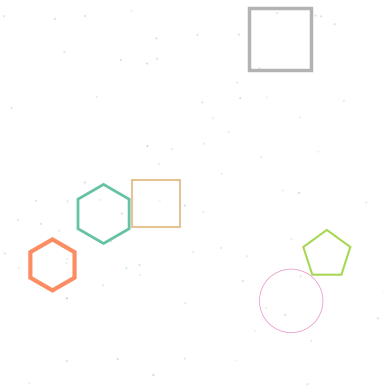[{"shape": "hexagon", "thickness": 2, "radius": 0.38, "center": [0.269, 0.444]}, {"shape": "hexagon", "thickness": 3, "radius": 0.33, "center": [0.136, 0.312]}, {"shape": "circle", "thickness": 0.5, "radius": 0.41, "center": [0.756, 0.219]}, {"shape": "pentagon", "thickness": 1.5, "radius": 0.32, "center": [0.849, 0.339]}, {"shape": "square", "thickness": 1.5, "radius": 0.31, "center": [0.406, 0.472]}, {"shape": "square", "thickness": 2.5, "radius": 0.4, "center": [0.728, 0.898]}]